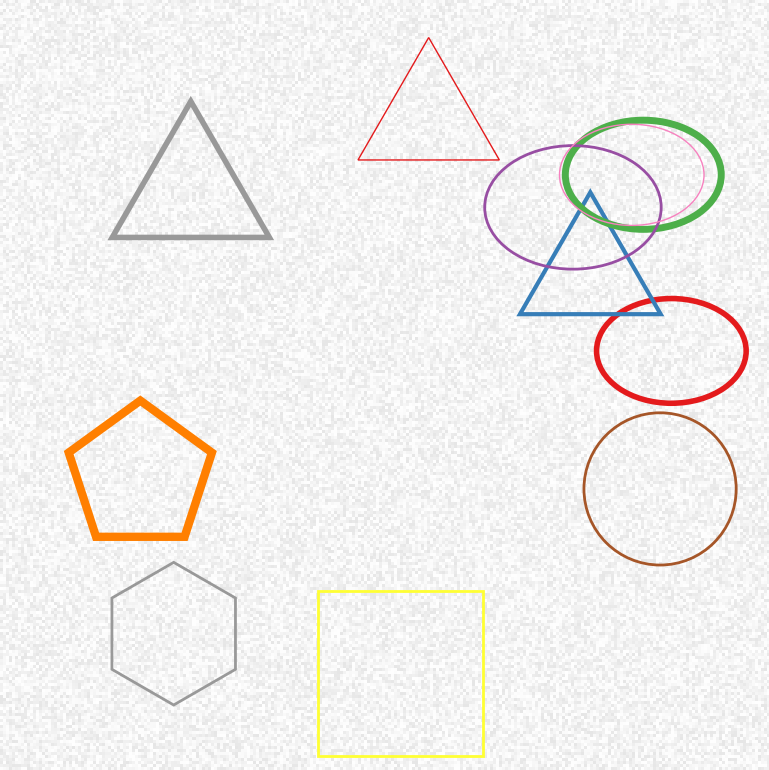[{"shape": "triangle", "thickness": 0.5, "radius": 0.53, "center": [0.557, 0.845]}, {"shape": "oval", "thickness": 2, "radius": 0.49, "center": [0.872, 0.544]}, {"shape": "triangle", "thickness": 1.5, "radius": 0.53, "center": [0.767, 0.645]}, {"shape": "oval", "thickness": 2.5, "radius": 0.51, "center": [0.835, 0.773]}, {"shape": "oval", "thickness": 1, "radius": 0.57, "center": [0.744, 0.731]}, {"shape": "pentagon", "thickness": 3, "radius": 0.49, "center": [0.182, 0.382]}, {"shape": "square", "thickness": 1, "radius": 0.54, "center": [0.52, 0.125]}, {"shape": "circle", "thickness": 1, "radius": 0.49, "center": [0.857, 0.365]}, {"shape": "oval", "thickness": 0.5, "radius": 0.47, "center": [0.82, 0.773]}, {"shape": "triangle", "thickness": 2, "radius": 0.59, "center": [0.248, 0.751]}, {"shape": "hexagon", "thickness": 1, "radius": 0.46, "center": [0.226, 0.177]}]